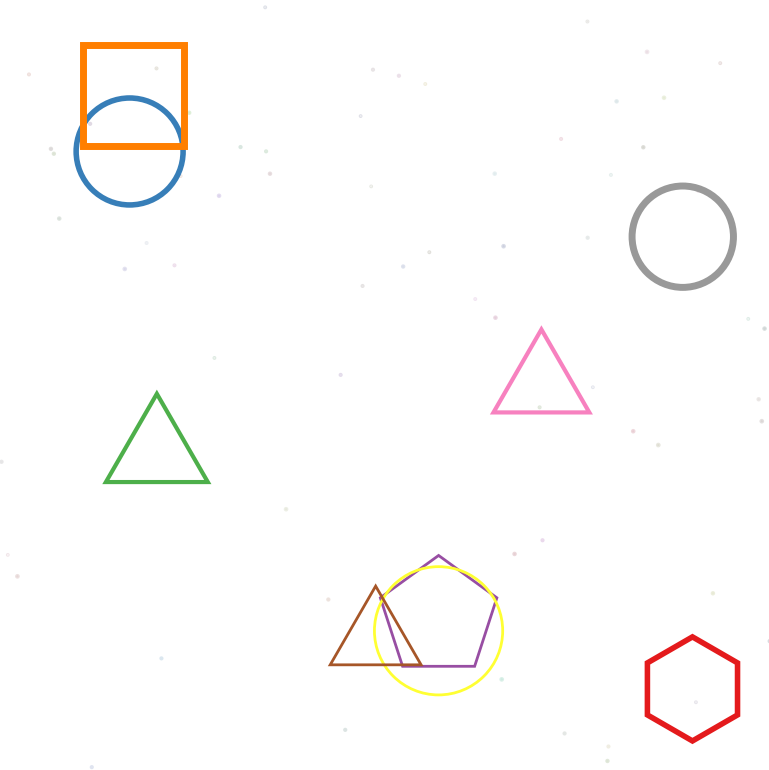[{"shape": "hexagon", "thickness": 2, "radius": 0.34, "center": [0.899, 0.105]}, {"shape": "circle", "thickness": 2, "radius": 0.35, "center": [0.168, 0.803]}, {"shape": "triangle", "thickness": 1.5, "radius": 0.38, "center": [0.204, 0.412]}, {"shape": "pentagon", "thickness": 1, "radius": 0.4, "center": [0.57, 0.199]}, {"shape": "square", "thickness": 2.5, "radius": 0.33, "center": [0.173, 0.876]}, {"shape": "circle", "thickness": 1, "radius": 0.42, "center": [0.57, 0.181]}, {"shape": "triangle", "thickness": 1, "radius": 0.34, "center": [0.488, 0.171]}, {"shape": "triangle", "thickness": 1.5, "radius": 0.36, "center": [0.703, 0.5]}, {"shape": "circle", "thickness": 2.5, "radius": 0.33, "center": [0.887, 0.693]}]